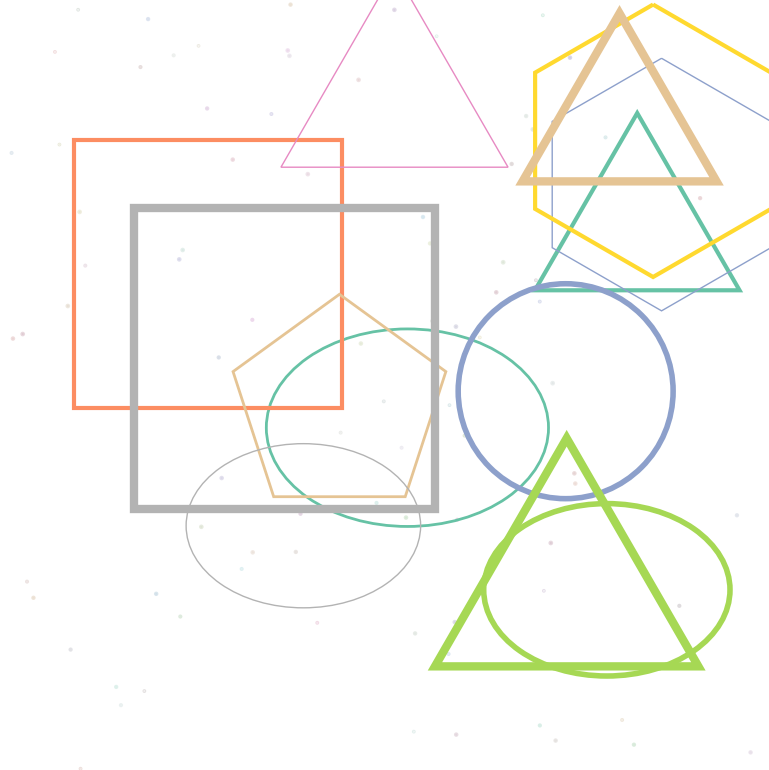[{"shape": "triangle", "thickness": 1.5, "radius": 0.77, "center": [0.828, 0.7]}, {"shape": "oval", "thickness": 1, "radius": 0.92, "center": [0.529, 0.445]}, {"shape": "square", "thickness": 1.5, "radius": 0.87, "center": [0.271, 0.645]}, {"shape": "circle", "thickness": 2, "radius": 0.7, "center": [0.735, 0.492]}, {"shape": "hexagon", "thickness": 0.5, "radius": 0.82, "center": [0.859, 0.76]}, {"shape": "triangle", "thickness": 0.5, "radius": 0.85, "center": [0.512, 0.868]}, {"shape": "triangle", "thickness": 3, "radius": 0.99, "center": [0.736, 0.233]}, {"shape": "oval", "thickness": 2, "radius": 0.8, "center": [0.788, 0.234]}, {"shape": "hexagon", "thickness": 1.5, "radius": 0.88, "center": [0.848, 0.817]}, {"shape": "pentagon", "thickness": 1, "radius": 0.73, "center": [0.441, 0.472]}, {"shape": "triangle", "thickness": 3, "radius": 0.73, "center": [0.805, 0.837]}, {"shape": "square", "thickness": 3, "radius": 0.98, "center": [0.369, 0.534]}, {"shape": "oval", "thickness": 0.5, "radius": 0.76, "center": [0.394, 0.317]}]